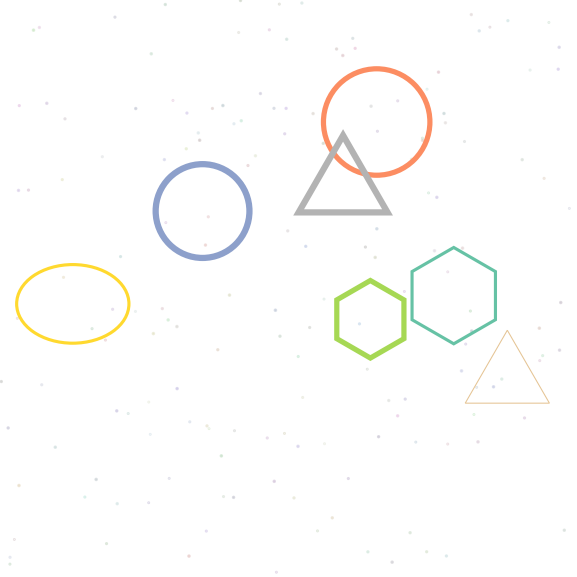[{"shape": "hexagon", "thickness": 1.5, "radius": 0.42, "center": [0.786, 0.487]}, {"shape": "circle", "thickness": 2.5, "radius": 0.46, "center": [0.652, 0.788]}, {"shape": "circle", "thickness": 3, "radius": 0.41, "center": [0.351, 0.634]}, {"shape": "hexagon", "thickness": 2.5, "radius": 0.34, "center": [0.641, 0.446]}, {"shape": "oval", "thickness": 1.5, "radius": 0.49, "center": [0.126, 0.473]}, {"shape": "triangle", "thickness": 0.5, "radius": 0.42, "center": [0.878, 0.343]}, {"shape": "triangle", "thickness": 3, "radius": 0.44, "center": [0.594, 0.676]}]